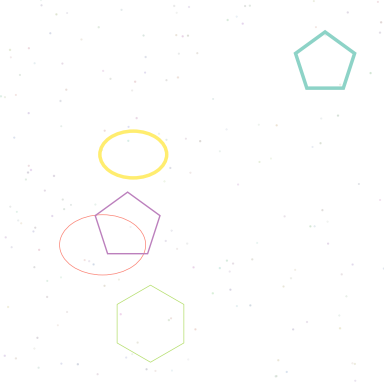[{"shape": "pentagon", "thickness": 2.5, "radius": 0.4, "center": [0.844, 0.836]}, {"shape": "oval", "thickness": 0.5, "radius": 0.56, "center": [0.267, 0.364]}, {"shape": "hexagon", "thickness": 0.5, "radius": 0.5, "center": [0.391, 0.159]}, {"shape": "pentagon", "thickness": 1, "radius": 0.44, "center": [0.331, 0.413]}, {"shape": "oval", "thickness": 2.5, "radius": 0.43, "center": [0.346, 0.599]}]